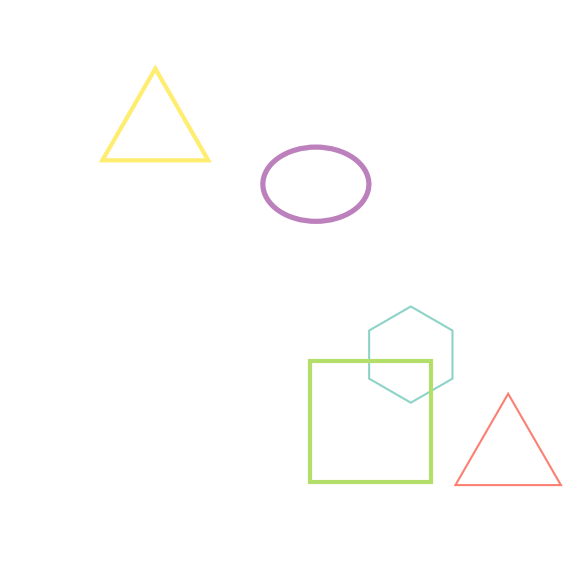[{"shape": "hexagon", "thickness": 1, "radius": 0.42, "center": [0.711, 0.385]}, {"shape": "triangle", "thickness": 1, "radius": 0.53, "center": [0.88, 0.212]}, {"shape": "square", "thickness": 2, "radius": 0.53, "center": [0.642, 0.269]}, {"shape": "oval", "thickness": 2.5, "radius": 0.46, "center": [0.547, 0.68]}, {"shape": "triangle", "thickness": 2, "radius": 0.53, "center": [0.269, 0.774]}]